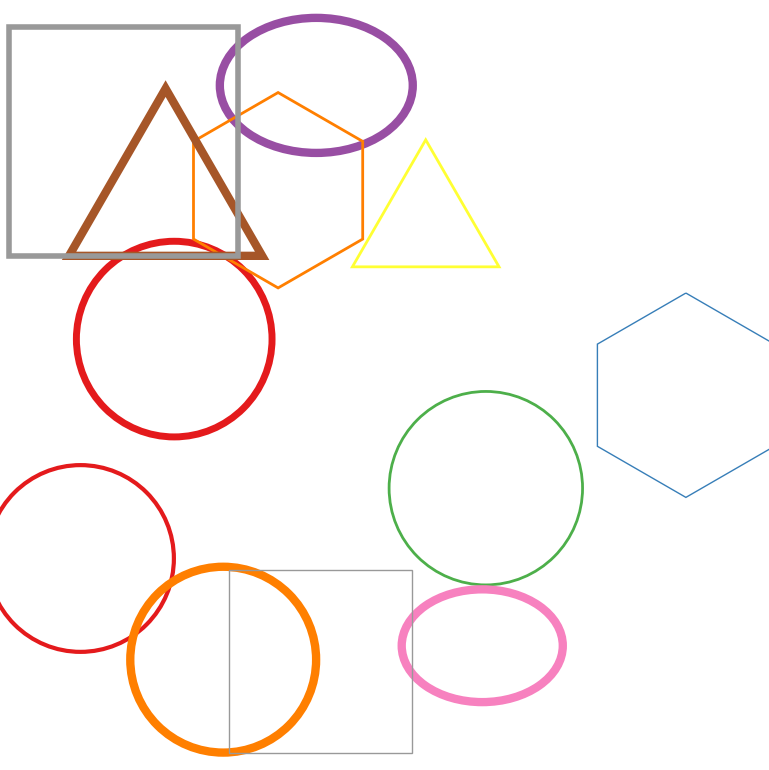[{"shape": "circle", "thickness": 2.5, "radius": 0.64, "center": [0.226, 0.56]}, {"shape": "circle", "thickness": 1.5, "radius": 0.61, "center": [0.105, 0.275]}, {"shape": "hexagon", "thickness": 0.5, "radius": 0.66, "center": [0.891, 0.487]}, {"shape": "circle", "thickness": 1, "radius": 0.63, "center": [0.631, 0.366]}, {"shape": "oval", "thickness": 3, "radius": 0.63, "center": [0.411, 0.889]}, {"shape": "circle", "thickness": 3, "radius": 0.6, "center": [0.29, 0.143]}, {"shape": "hexagon", "thickness": 1, "radius": 0.63, "center": [0.361, 0.753]}, {"shape": "triangle", "thickness": 1, "radius": 0.55, "center": [0.553, 0.708]}, {"shape": "triangle", "thickness": 3, "radius": 0.72, "center": [0.215, 0.74]}, {"shape": "oval", "thickness": 3, "radius": 0.52, "center": [0.626, 0.161]}, {"shape": "square", "thickness": 2, "radius": 0.74, "center": [0.16, 0.816]}, {"shape": "square", "thickness": 0.5, "radius": 0.59, "center": [0.416, 0.141]}]